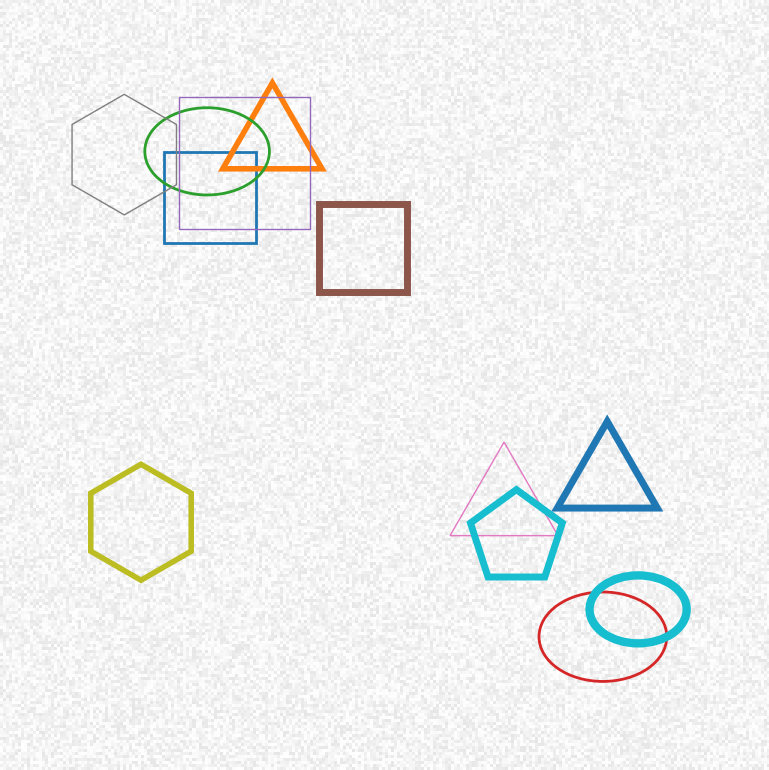[{"shape": "triangle", "thickness": 2.5, "radius": 0.37, "center": [0.789, 0.378]}, {"shape": "square", "thickness": 1, "radius": 0.3, "center": [0.273, 0.743]}, {"shape": "triangle", "thickness": 2, "radius": 0.37, "center": [0.354, 0.818]}, {"shape": "oval", "thickness": 1, "radius": 0.4, "center": [0.269, 0.803]}, {"shape": "oval", "thickness": 1, "radius": 0.41, "center": [0.783, 0.173]}, {"shape": "square", "thickness": 0.5, "radius": 0.43, "center": [0.317, 0.789]}, {"shape": "square", "thickness": 2.5, "radius": 0.29, "center": [0.471, 0.678]}, {"shape": "triangle", "thickness": 0.5, "radius": 0.4, "center": [0.655, 0.345]}, {"shape": "hexagon", "thickness": 0.5, "radius": 0.39, "center": [0.161, 0.799]}, {"shape": "hexagon", "thickness": 2, "radius": 0.38, "center": [0.183, 0.322]}, {"shape": "oval", "thickness": 3, "radius": 0.32, "center": [0.829, 0.209]}, {"shape": "pentagon", "thickness": 2.5, "radius": 0.31, "center": [0.671, 0.301]}]